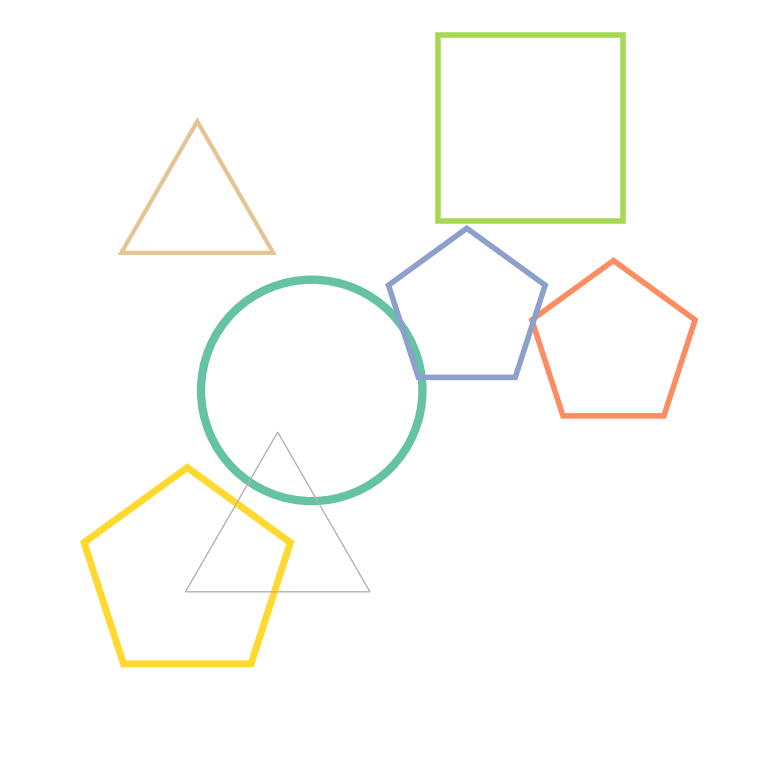[{"shape": "circle", "thickness": 3, "radius": 0.72, "center": [0.405, 0.493]}, {"shape": "pentagon", "thickness": 2, "radius": 0.56, "center": [0.797, 0.55]}, {"shape": "pentagon", "thickness": 2, "radius": 0.54, "center": [0.606, 0.596]}, {"shape": "square", "thickness": 2, "radius": 0.6, "center": [0.689, 0.834]}, {"shape": "pentagon", "thickness": 2.5, "radius": 0.7, "center": [0.243, 0.252]}, {"shape": "triangle", "thickness": 1.5, "radius": 0.57, "center": [0.256, 0.729]}, {"shape": "triangle", "thickness": 0.5, "radius": 0.69, "center": [0.361, 0.301]}]